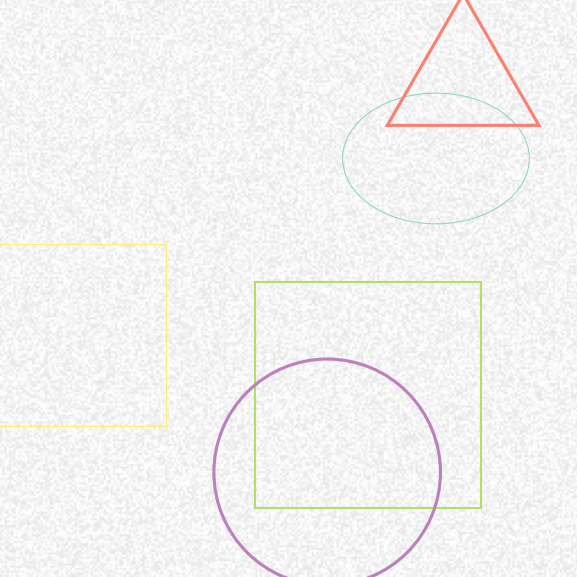[{"shape": "oval", "thickness": 0.5, "radius": 0.81, "center": [0.755, 0.725]}, {"shape": "triangle", "thickness": 1.5, "radius": 0.76, "center": [0.802, 0.858]}, {"shape": "square", "thickness": 1, "radius": 0.98, "center": [0.636, 0.316]}, {"shape": "circle", "thickness": 1.5, "radius": 0.98, "center": [0.567, 0.181]}, {"shape": "square", "thickness": 0.5, "radius": 0.79, "center": [0.13, 0.419]}]